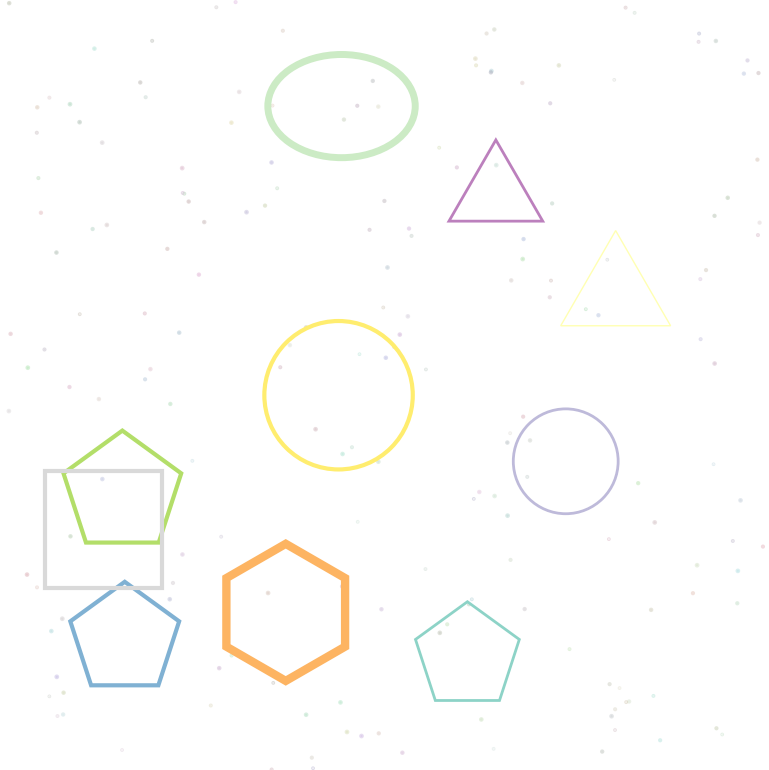[{"shape": "pentagon", "thickness": 1, "radius": 0.35, "center": [0.607, 0.148]}, {"shape": "triangle", "thickness": 0.5, "radius": 0.41, "center": [0.8, 0.618]}, {"shape": "circle", "thickness": 1, "radius": 0.34, "center": [0.735, 0.401]}, {"shape": "pentagon", "thickness": 1.5, "radius": 0.37, "center": [0.162, 0.17]}, {"shape": "hexagon", "thickness": 3, "radius": 0.45, "center": [0.371, 0.205]}, {"shape": "pentagon", "thickness": 1.5, "radius": 0.4, "center": [0.159, 0.36]}, {"shape": "square", "thickness": 1.5, "radius": 0.38, "center": [0.134, 0.312]}, {"shape": "triangle", "thickness": 1, "radius": 0.35, "center": [0.644, 0.748]}, {"shape": "oval", "thickness": 2.5, "radius": 0.48, "center": [0.444, 0.862]}, {"shape": "circle", "thickness": 1.5, "radius": 0.48, "center": [0.44, 0.487]}]